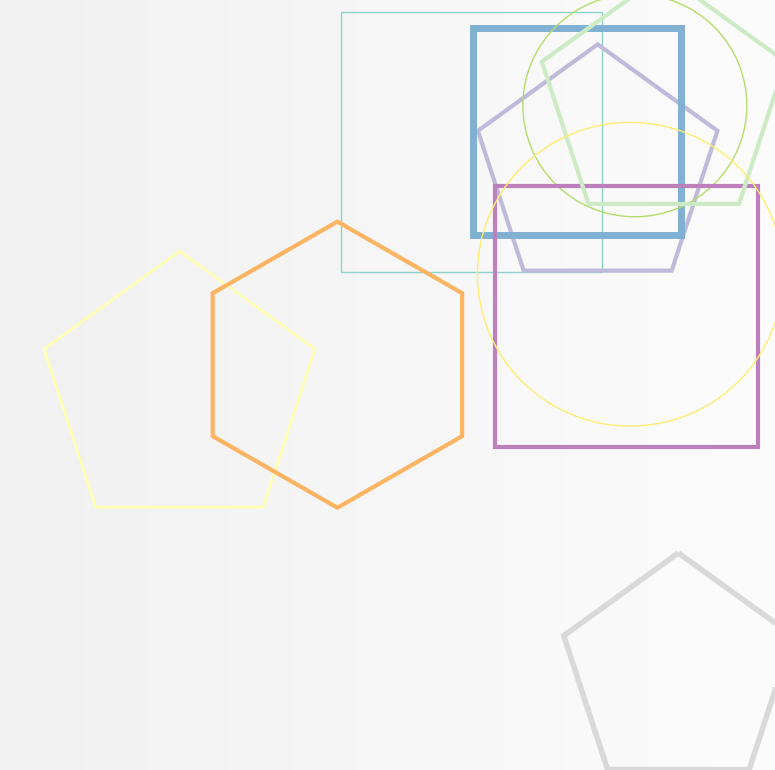[{"shape": "square", "thickness": 0.5, "radius": 0.84, "center": [0.608, 0.816]}, {"shape": "pentagon", "thickness": 1, "radius": 0.92, "center": [0.232, 0.49]}, {"shape": "pentagon", "thickness": 1.5, "radius": 0.81, "center": [0.771, 0.78]}, {"shape": "square", "thickness": 2.5, "radius": 0.67, "center": [0.745, 0.83]}, {"shape": "hexagon", "thickness": 1.5, "radius": 0.93, "center": [0.435, 0.526]}, {"shape": "circle", "thickness": 0.5, "radius": 0.72, "center": [0.819, 0.863]}, {"shape": "pentagon", "thickness": 2, "radius": 0.78, "center": [0.875, 0.126]}, {"shape": "square", "thickness": 1.5, "radius": 0.85, "center": [0.808, 0.59]}, {"shape": "pentagon", "thickness": 1.5, "radius": 0.83, "center": [0.856, 0.869]}, {"shape": "circle", "thickness": 0.5, "radius": 0.99, "center": [0.813, 0.644]}]